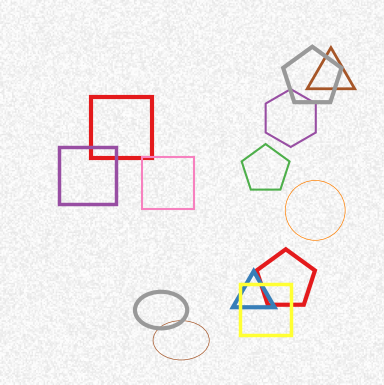[{"shape": "pentagon", "thickness": 3, "radius": 0.4, "center": [0.742, 0.273]}, {"shape": "square", "thickness": 3, "radius": 0.4, "center": [0.315, 0.668]}, {"shape": "triangle", "thickness": 3, "radius": 0.31, "center": [0.659, 0.233]}, {"shape": "pentagon", "thickness": 1.5, "radius": 0.33, "center": [0.69, 0.56]}, {"shape": "square", "thickness": 2.5, "radius": 0.37, "center": [0.228, 0.545]}, {"shape": "hexagon", "thickness": 1.5, "radius": 0.38, "center": [0.755, 0.693]}, {"shape": "circle", "thickness": 0.5, "radius": 0.39, "center": [0.819, 0.454]}, {"shape": "square", "thickness": 2.5, "radius": 0.33, "center": [0.69, 0.196]}, {"shape": "oval", "thickness": 0.5, "radius": 0.36, "center": [0.471, 0.116]}, {"shape": "triangle", "thickness": 2, "radius": 0.36, "center": [0.86, 0.805]}, {"shape": "square", "thickness": 1.5, "radius": 0.34, "center": [0.437, 0.524]}, {"shape": "oval", "thickness": 3, "radius": 0.34, "center": [0.418, 0.195]}, {"shape": "pentagon", "thickness": 3, "radius": 0.4, "center": [0.811, 0.799]}]